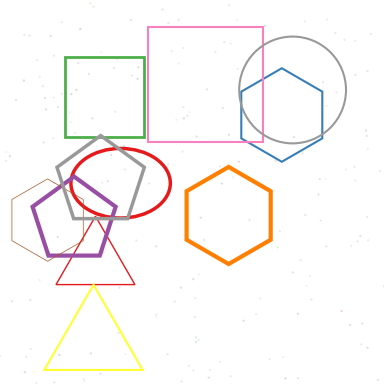[{"shape": "oval", "thickness": 2.5, "radius": 0.65, "center": [0.313, 0.524]}, {"shape": "triangle", "thickness": 1, "radius": 0.59, "center": [0.248, 0.32]}, {"shape": "hexagon", "thickness": 1.5, "radius": 0.61, "center": [0.732, 0.701]}, {"shape": "square", "thickness": 2, "radius": 0.52, "center": [0.272, 0.748]}, {"shape": "pentagon", "thickness": 3, "radius": 0.57, "center": [0.192, 0.428]}, {"shape": "hexagon", "thickness": 3, "radius": 0.63, "center": [0.594, 0.44]}, {"shape": "triangle", "thickness": 1.5, "radius": 0.74, "center": [0.243, 0.113]}, {"shape": "hexagon", "thickness": 0.5, "radius": 0.53, "center": [0.124, 0.428]}, {"shape": "square", "thickness": 1.5, "radius": 0.75, "center": [0.533, 0.78]}, {"shape": "pentagon", "thickness": 2.5, "radius": 0.6, "center": [0.261, 0.529]}, {"shape": "circle", "thickness": 1.5, "radius": 0.69, "center": [0.76, 0.766]}]